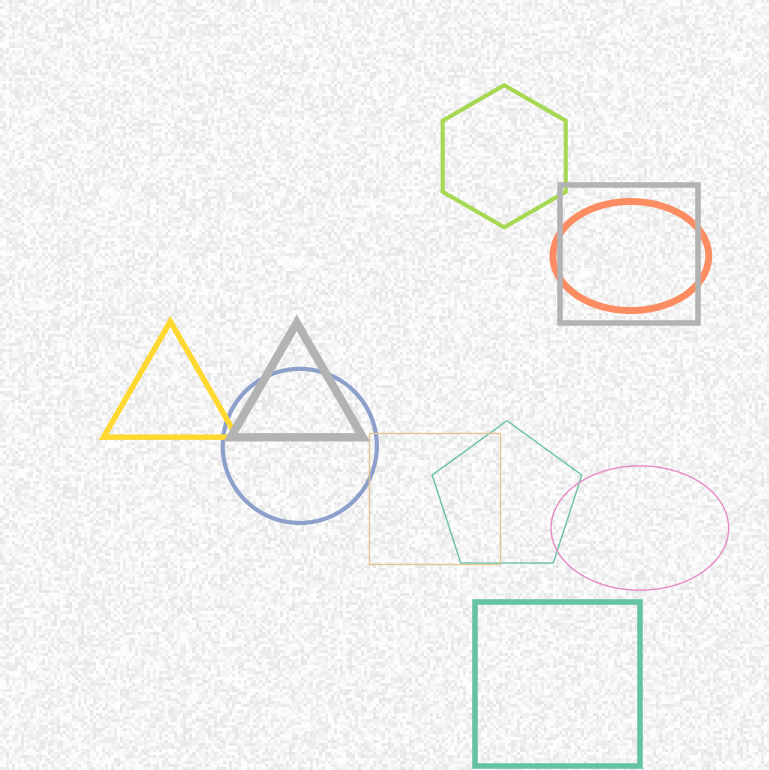[{"shape": "pentagon", "thickness": 0.5, "radius": 0.51, "center": [0.658, 0.351]}, {"shape": "square", "thickness": 2, "radius": 0.53, "center": [0.724, 0.112]}, {"shape": "oval", "thickness": 2.5, "radius": 0.51, "center": [0.819, 0.668]}, {"shape": "circle", "thickness": 1.5, "radius": 0.5, "center": [0.389, 0.421]}, {"shape": "oval", "thickness": 0.5, "radius": 0.58, "center": [0.831, 0.314]}, {"shape": "hexagon", "thickness": 1.5, "radius": 0.46, "center": [0.655, 0.797]}, {"shape": "triangle", "thickness": 2, "radius": 0.5, "center": [0.221, 0.482]}, {"shape": "square", "thickness": 0.5, "radius": 0.42, "center": [0.564, 0.352]}, {"shape": "triangle", "thickness": 3, "radius": 0.5, "center": [0.385, 0.482]}, {"shape": "square", "thickness": 2, "radius": 0.45, "center": [0.817, 0.67]}]